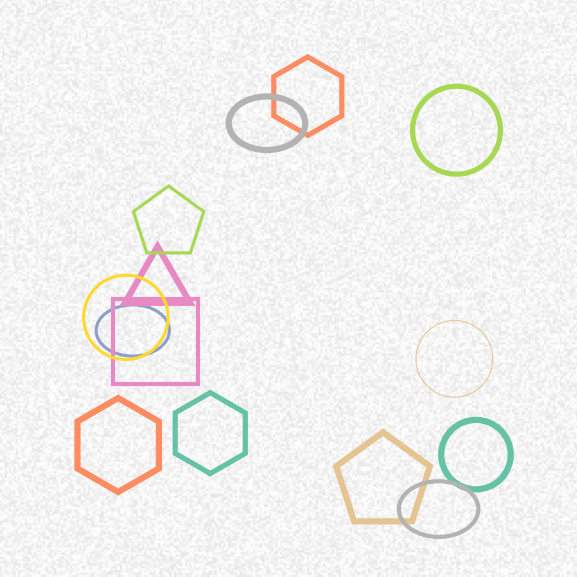[{"shape": "circle", "thickness": 3, "radius": 0.3, "center": [0.824, 0.212]}, {"shape": "hexagon", "thickness": 2.5, "radius": 0.35, "center": [0.364, 0.249]}, {"shape": "hexagon", "thickness": 3, "radius": 0.41, "center": [0.205, 0.229]}, {"shape": "hexagon", "thickness": 2.5, "radius": 0.34, "center": [0.533, 0.833]}, {"shape": "oval", "thickness": 1.5, "radius": 0.32, "center": [0.23, 0.427]}, {"shape": "triangle", "thickness": 3, "radius": 0.33, "center": [0.273, 0.507]}, {"shape": "square", "thickness": 2, "radius": 0.37, "center": [0.269, 0.408]}, {"shape": "circle", "thickness": 2.5, "radius": 0.38, "center": [0.791, 0.774]}, {"shape": "pentagon", "thickness": 1.5, "radius": 0.32, "center": [0.292, 0.613]}, {"shape": "circle", "thickness": 1.5, "radius": 0.37, "center": [0.218, 0.45]}, {"shape": "pentagon", "thickness": 3, "radius": 0.43, "center": [0.663, 0.165]}, {"shape": "circle", "thickness": 0.5, "radius": 0.33, "center": [0.787, 0.378]}, {"shape": "oval", "thickness": 2, "radius": 0.34, "center": [0.76, 0.118]}, {"shape": "oval", "thickness": 3, "radius": 0.33, "center": [0.462, 0.786]}]